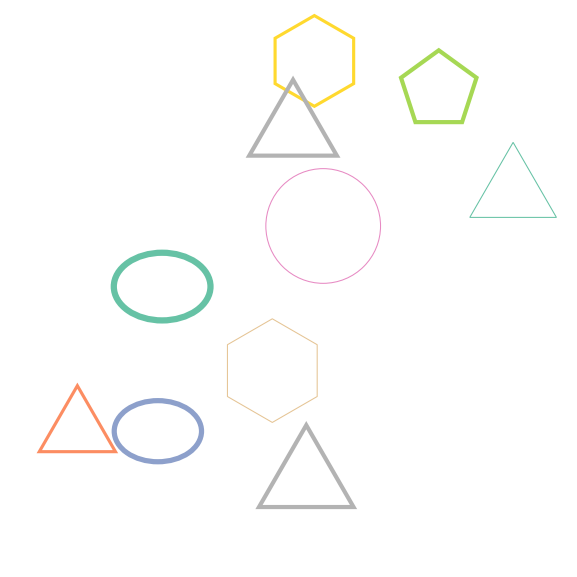[{"shape": "triangle", "thickness": 0.5, "radius": 0.43, "center": [0.889, 0.666]}, {"shape": "oval", "thickness": 3, "radius": 0.42, "center": [0.281, 0.503]}, {"shape": "triangle", "thickness": 1.5, "radius": 0.38, "center": [0.134, 0.255]}, {"shape": "oval", "thickness": 2.5, "radius": 0.38, "center": [0.273, 0.252]}, {"shape": "circle", "thickness": 0.5, "radius": 0.5, "center": [0.56, 0.608]}, {"shape": "pentagon", "thickness": 2, "radius": 0.34, "center": [0.76, 0.843]}, {"shape": "hexagon", "thickness": 1.5, "radius": 0.39, "center": [0.544, 0.894]}, {"shape": "hexagon", "thickness": 0.5, "radius": 0.45, "center": [0.472, 0.357]}, {"shape": "triangle", "thickness": 2, "radius": 0.47, "center": [0.53, 0.168]}, {"shape": "triangle", "thickness": 2, "radius": 0.44, "center": [0.507, 0.773]}]